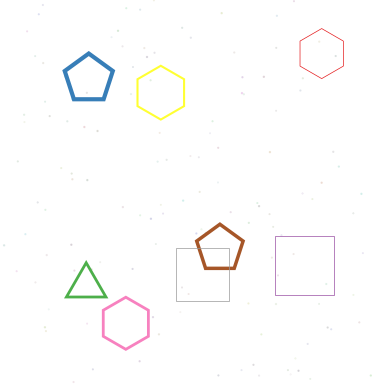[{"shape": "hexagon", "thickness": 0.5, "radius": 0.32, "center": [0.836, 0.861]}, {"shape": "pentagon", "thickness": 3, "radius": 0.33, "center": [0.231, 0.795]}, {"shape": "triangle", "thickness": 2, "radius": 0.3, "center": [0.224, 0.258]}, {"shape": "square", "thickness": 0.5, "radius": 0.38, "center": [0.791, 0.31]}, {"shape": "hexagon", "thickness": 1.5, "radius": 0.35, "center": [0.418, 0.759]}, {"shape": "pentagon", "thickness": 2.5, "radius": 0.32, "center": [0.571, 0.354]}, {"shape": "hexagon", "thickness": 2, "radius": 0.34, "center": [0.327, 0.16]}, {"shape": "square", "thickness": 0.5, "radius": 0.34, "center": [0.526, 0.287]}]